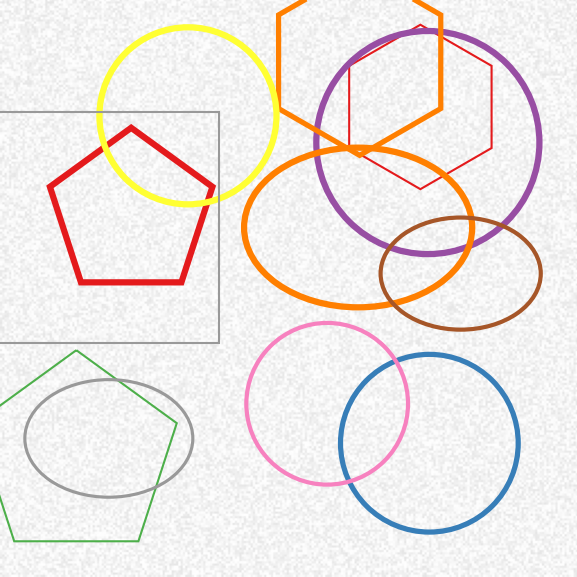[{"shape": "pentagon", "thickness": 3, "radius": 0.74, "center": [0.227, 0.63]}, {"shape": "hexagon", "thickness": 1, "radius": 0.71, "center": [0.728, 0.814]}, {"shape": "circle", "thickness": 2.5, "radius": 0.77, "center": [0.743, 0.232]}, {"shape": "pentagon", "thickness": 1, "radius": 0.91, "center": [0.132, 0.21]}, {"shape": "circle", "thickness": 3, "radius": 0.97, "center": [0.741, 0.752]}, {"shape": "hexagon", "thickness": 2.5, "radius": 0.81, "center": [0.623, 0.892]}, {"shape": "oval", "thickness": 3, "radius": 0.99, "center": [0.62, 0.605]}, {"shape": "circle", "thickness": 3, "radius": 0.77, "center": [0.325, 0.799]}, {"shape": "oval", "thickness": 2, "radius": 0.69, "center": [0.798, 0.525]}, {"shape": "circle", "thickness": 2, "radius": 0.7, "center": [0.567, 0.3]}, {"shape": "oval", "thickness": 1.5, "radius": 0.73, "center": [0.188, 0.24]}, {"shape": "square", "thickness": 1, "radius": 1.0, "center": [0.179, 0.606]}]